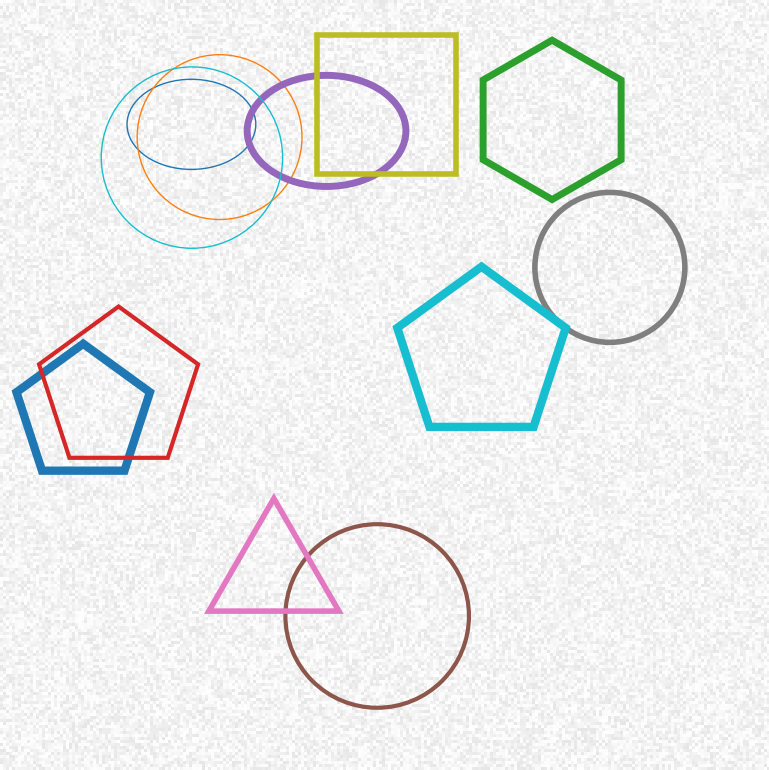[{"shape": "pentagon", "thickness": 3, "radius": 0.46, "center": [0.108, 0.462]}, {"shape": "oval", "thickness": 0.5, "radius": 0.42, "center": [0.249, 0.839]}, {"shape": "circle", "thickness": 0.5, "radius": 0.54, "center": [0.285, 0.822]}, {"shape": "hexagon", "thickness": 2.5, "radius": 0.52, "center": [0.717, 0.844]}, {"shape": "pentagon", "thickness": 1.5, "radius": 0.54, "center": [0.154, 0.493]}, {"shape": "oval", "thickness": 2.5, "radius": 0.52, "center": [0.424, 0.83]}, {"shape": "circle", "thickness": 1.5, "radius": 0.6, "center": [0.49, 0.2]}, {"shape": "triangle", "thickness": 2, "radius": 0.49, "center": [0.356, 0.255]}, {"shape": "circle", "thickness": 2, "radius": 0.49, "center": [0.792, 0.653]}, {"shape": "square", "thickness": 2, "radius": 0.45, "center": [0.502, 0.864]}, {"shape": "pentagon", "thickness": 3, "radius": 0.58, "center": [0.625, 0.539]}, {"shape": "circle", "thickness": 0.5, "radius": 0.59, "center": [0.249, 0.795]}]